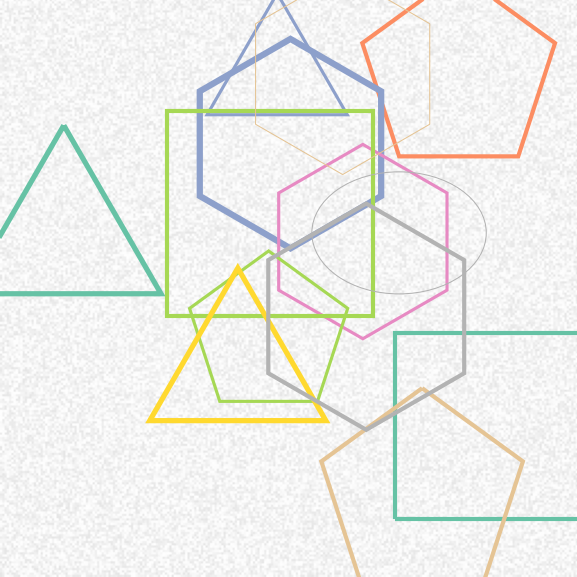[{"shape": "triangle", "thickness": 2.5, "radius": 0.97, "center": [0.11, 0.588]}, {"shape": "square", "thickness": 2, "radius": 0.8, "center": [0.844, 0.261]}, {"shape": "pentagon", "thickness": 2, "radius": 0.88, "center": [0.794, 0.87]}, {"shape": "triangle", "thickness": 1.5, "radius": 0.7, "center": [0.48, 0.87]}, {"shape": "hexagon", "thickness": 3, "radius": 0.91, "center": [0.503, 0.75]}, {"shape": "hexagon", "thickness": 1.5, "radius": 0.84, "center": [0.628, 0.581]}, {"shape": "pentagon", "thickness": 1.5, "radius": 0.72, "center": [0.465, 0.421]}, {"shape": "square", "thickness": 2, "radius": 0.89, "center": [0.468, 0.629]}, {"shape": "triangle", "thickness": 2.5, "radius": 0.88, "center": [0.412, 0.359]}, {"shape": "pentagon", "thickness": 2, "radius": 0.92, "center": [0.731, 0.143]}, {"shape": "hexagon", "thickness": 0.5, "radius": 0.87, "center": [0.593, 0.871]}, {"shape": "oval", "thickness": 0.5, "radius": 0.75, "center": [0.691, 0.596]}, {"shape": "hexagon", "thickness": 2, "radius": 0.98, "center": [0.634, 0.451]}]